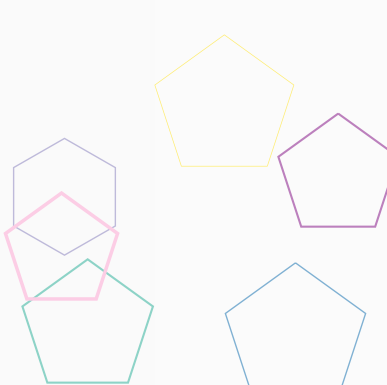[{"shape": "pentagon", "thickness": 1.5, "radius": 0.89, "center": [0.226, 0.149]}, {"shape": "hexagon", "thickness": 1, "radius": 0.76, "center": [0.166, 0.489]}, {"shape": "pentagon", "thickness": 1, "radius": 0.95, "center": [0.763, 0.127]}, {"shape": "pentagon", "thickness": 2.5, "radius": 0.76, "center": [0.159, 0.346]}, {"shape": "pentagon", "thickness": 1.5, "radius": 0.81, "center": [0.873, 0.543]}, {"shape": "pentagon", "thickness": 0.5, "radius": 0.94, "center": [0.579, 0.721]}]